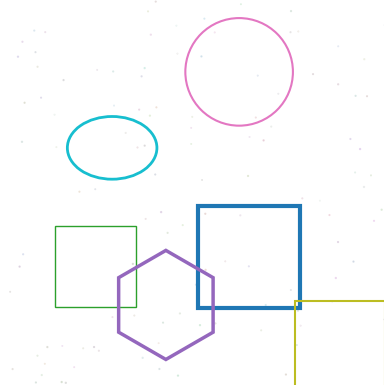[{"shape": "square", "thickness": 3, "radius": 0.66, "center": [0.646, 0.332]}, {"shape": "square", "thickness": 1, "radius": 0.53, "center": [0.248, 0.308]}, {"shape": "hexagon", "thickness": 2.5, "radius": 0.71, "center": [0.431, 0.208]}, {"shape": "circle", "thickness": 1.5, "radius": 0.7, "center": [0.621, 0.813]}, {"shape": "square", "thickness": 1.5, "radius": 0.58, "center": [0.883, 0.102]}, {"shape": "oval", "thickness": 2, "radius": 0.58, "center": [0.291, 0.616]}]